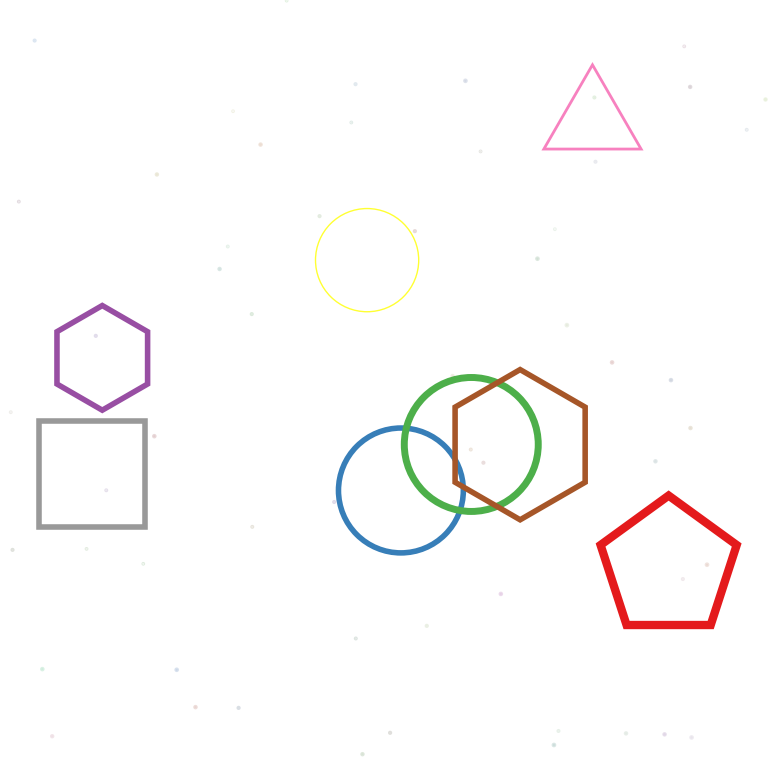[{"shape": "pentagon", "thickness": 3, "radius": 0.46, "center": [0.868, 0.263]}, {"shape": "circle", "thickness": 2, "radius": 0.41, "center": [0.521, 0.363]}, {"shape": "circle", "thickness": 2.5, "radius": 0.43, "center": [0.612, 0.423]}, {"shape": "hexagon", "thickness": 2, "radius": 0.34, "center": [0.133, 0.535]}, {"shape": "circle", "thickness": 0.5, "radius": 0.34, "center": [0.477, 0.662]}, {"shape": "hexagon", "thickness": 2, "radius": 0.49, "center": [0.675, 0.422]}, {"shape": "triangle", "thickness": 1, "radius": 0.36, "center": [0.769, 0.843]}, {"shape": "square", "thickness": 2, "radius": 0.34, "center": [0.12, 0.385]}]